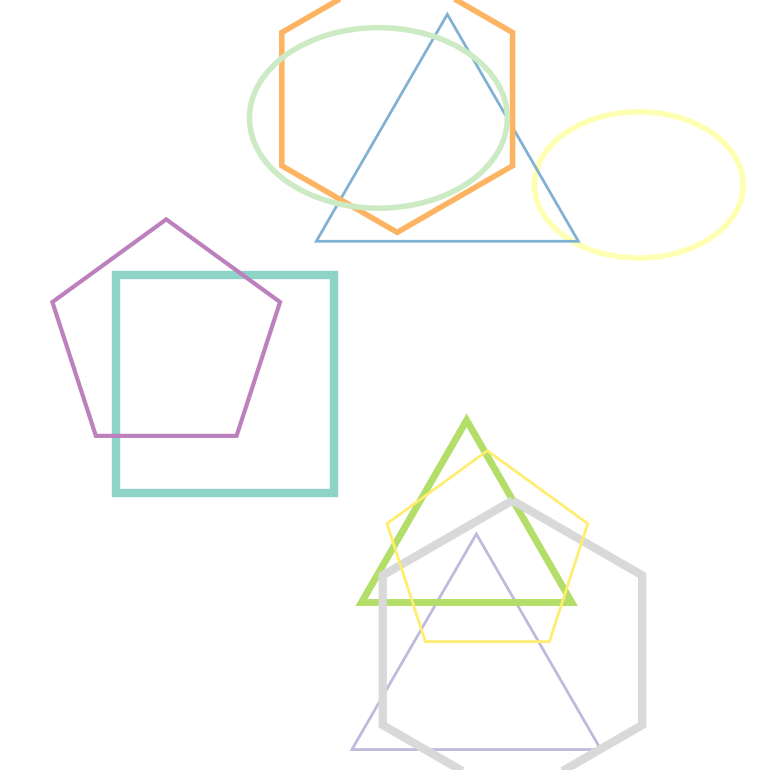[{"shape": "square", "thickness": 3, "radius": 0.71, "center": [0.292, 0.501]}, {"shape": "oval", "thickness": 2, "radius": 0.68, "center": [0.83, 0.76]}, {"shape": "triangle", "thickness": 1, "radius": 0.93, "center": [0.619, 0.12]}, {"shape": "triangle", "thickness": 1, "radius": 0.98, "center": [0.581, 0.785]}, {"shape": "hexagon", "thickness": 2, "radius": 0.87, "center": [0.516, 0.871]}, {"shape": "triangle", "thickness": 2.5, "radius": 0.79, "center": [0.606, 0.296]}, {"shape": "hexagon", "thickness": 3, "radius": 0.97, "center": [0.666, 0.156]}, {"shape": "pentagon", "thickness": 1.5, "radius": 0.78, "center": [0.216, 0.56]}, {"shape": "oval", "thickness": 2, "radius": 0.84, "center": [0.491, 0.847]}, {"shape": "pentagon", "thickness": 1, "radius": 0.69, "center": [0.633, 0.278]}]